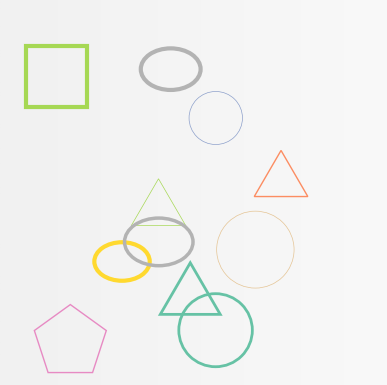[{"shape": "circle", "thickness": 2, "radius": 0.47, "center": [0.556, 0.142]}, {"shape": "triangle", "thickness": 2, "radius": 0.45, "center": [0.491, 0.228]}, {"shape": "triangle", "thickness": 1, "radius": 0.4, "center": [0.725, 0.529]}, {"shape": "circle", "thickness": 0.5, "radius": 0.34, "center": [0.557, 0.694]}, {"shape": "pentagon", "thickness": 1, "radius": 0.49, "center": [0.181, 0.111]}, {"shape": "triangle", "thickness": 0.5, "radius": 0.41, "center": [0.409, 0.455]}, {"shape": "square", "thickness": 3, "radius": 0.4, "center": [0.147, 0.801]}, {"shape": "oval", "thickness": 3, "radius": 0.36, "center": [0.315, 0.321]}, {"shape": "circle", "thickness": 0.5, "radius": 0.5, "center": [0.659, 0.352]}, {"shape": "oval", "thickness": 3, "radius": 0.39, "center": [0.441, 0.82]}, {"shape": "oval", "thickness": 2.5, "radius": 0.44, "center": [0.41, 0.372]}]